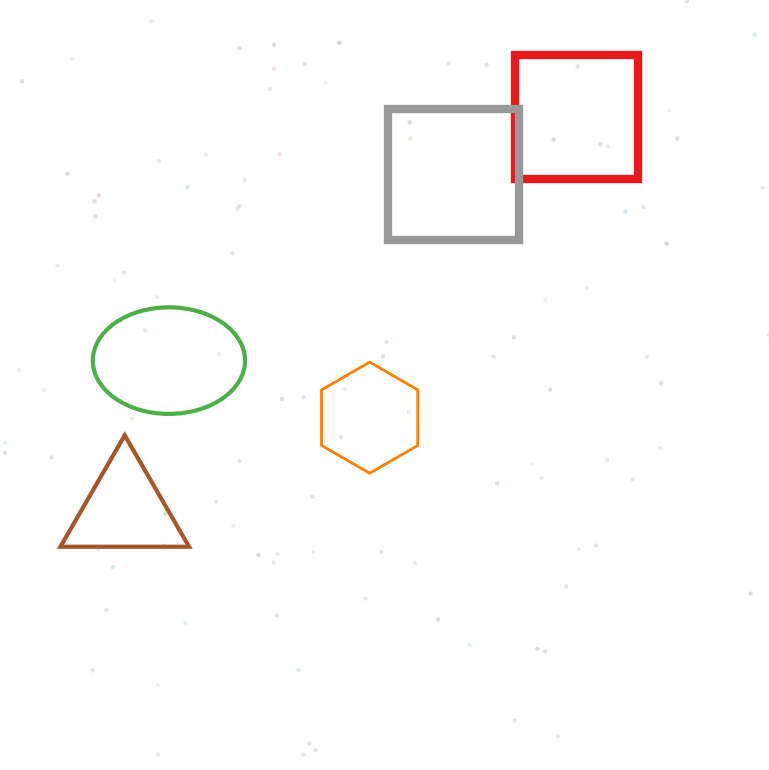[{"shape": "square", "thickness": 3, "radius": 0.4, "center": [0.749, 0.848]}, {"shape": "oval", "thickness": 1.5, "radius": 0.49, "center": [0.219, 0.532]}, {"shape": "hexagon", "thickness": 1, "radius": 0.36, "center": [0.48, 0.458]}, {"shape": "triangle", "thickness": 1.5, "radius": 0.48, "center": [0.162, 0.338]}, {"shape": "square", "thickness": 3, "radius": 0.43, "center": [0.589, 0.774]}]